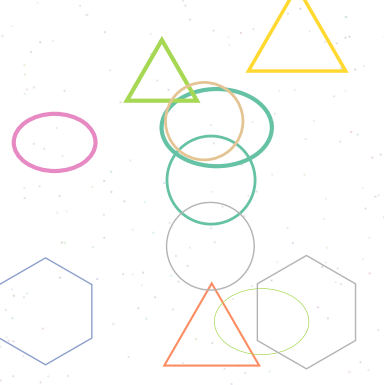[{"shape": "circle", "thickness": 2, "radius": 0.57, "center": [0.548, 0.532]}, {"shape": "oval", "thickness": 3, "radius": 0.72, "center": [0.563, 0.669]}, {"shape": "triangle", "thickness": 1.5, "radius": 0.71, "center": [0.55, 0.122]}, {"shape": "hexagon", "thickness": 1, "radius": 0.69, "center": [0.118, 0.191]}, {"shape": "oval", "thickness": 3, "radius": 0.53, "center": [0.142, 0.63]}, {"shape": "oval", "thickness": 0.5, "radius": 0.61, "center": [0.68, 0.165]}, {"shape": "triangle", "thickness": 3, "radius": 0.53, "center": [0.42, 0.791]}, {"shape": "triangle", "thickness": 2.5, "radius": 0.73, "center": [0.772, 0.888]}, {"shape": "circle", "thickness": 2, "radius": 0.5, "center": [0.53, 0.685]}, {"shape": "hexagon", "thickness": 1, "radius": 0.74, "center": [0.796, 0.189]}, {"shape": "circle", "thickness": 1, "radius": 0.57, "center": [0.546, 0.36]}]